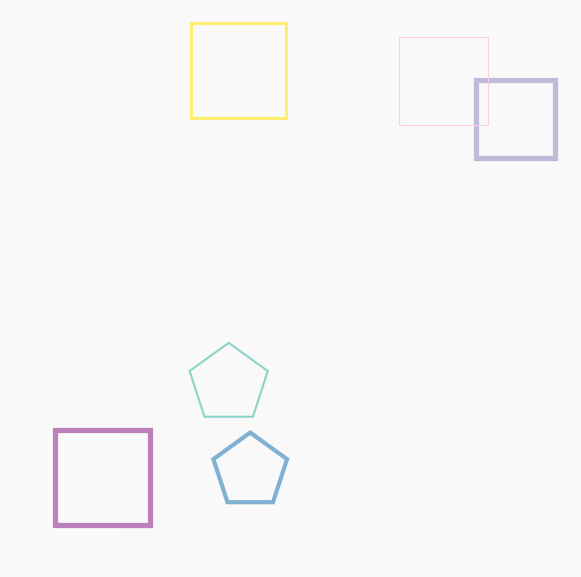[{"shape": "pentagon", "thickness": 1, "radius": 0.35, "center": [0.393, 0.335]}, {"shape": "square", "thickness": 2.5, "radius": 0.34, "center": [0.887, 0.793]}, {"shape": "pentagon", "thickness": 2, "radius": 0.33, "center": [0.43, 0.183]}, {"shape": "square", "thickness": 0.5, "radius": 0.38, "center": [0.763, 0.859]}, {"shape": "square", "thickness": 2.5, "radius": 0.41, "center": [0.177, 0.173]}, {"shape": "square", "thickness": 1.5, "radius": 0.41, "center": [0.41, 0.876]}]